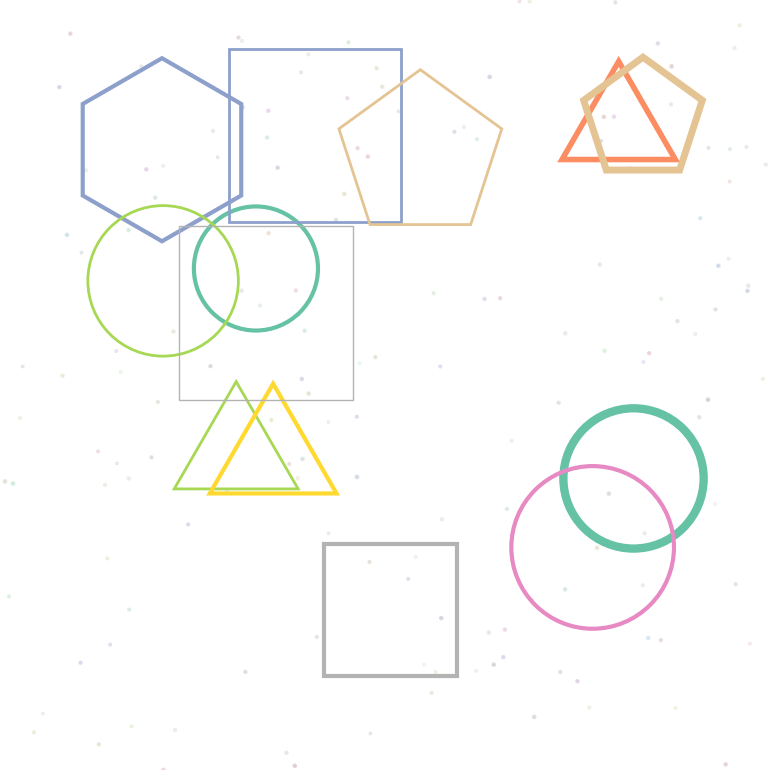[{"shape": "circle", "thickness": 3, "radius": 0.46, "center": [0.823, 0.379]}, {"shape": "circle", "thickness": 1.5, "radius": 0.4, "center": [0.332, 0.651]}, {"shape": "triangle", "thickness": 2, "radius": 0.42, "center": [0.803, 0.835]}, {"shape": "hexagon", "thickness": 1.5, "radius": 0.59, "center": [0.21, 0.806]}, {"shape": "square", "thickness": 1, "radius": 0.56, "center": [0.409, 0.824]}, {"shape": "circle", "thickness": 1.5, "radius": 0.53, "center": [0.77, 0.289]}, {"shape": "triangle", "thickness": 1, "radius": 0.46, "center": [0.307, 0.412]}, {"shape": "circle", "thickness": 1, "radius": 0.49, "center": [0.212, 0.635]}, {"shape": "triangle", "thickness": 1.5, "radius": 0.48, "center": [0.355, 0.407]}, {"shape": "pentagon", "thickness": 1, "radius": 0.56, "center": [0.546, 0.798]}, {"shape": "pentagon", "thickness": 2.5, "radius": 0.4, "center": [0.835, 0.845]}, {"shape": "square", "thickness": 0.5, "radius": 0.56, "center": [0.346, 0.593]}, {"shape": "square", "thickness": 1.5, "radius": 0.43, "center": [0.507, 0.207]}]